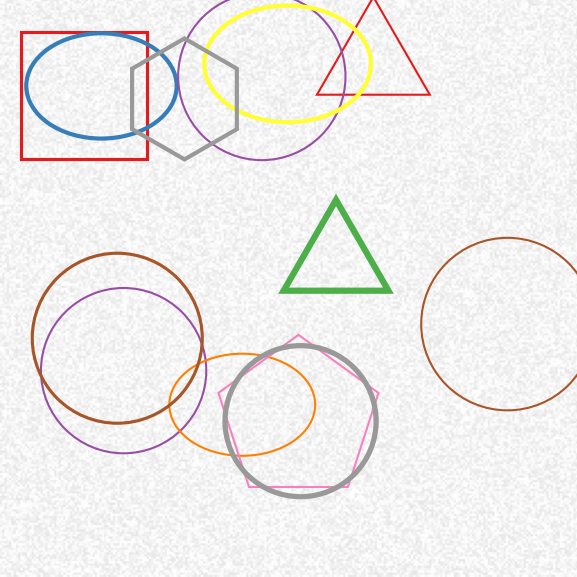[{"shape": "square", "thickness": 1.5, "radius": 0.55, "center": [0.146, 0.834]}, {"shape": "triangle", "thickness": 1, "radius": 0.56, "center": [0.647, 0.892]}, {"shape": "oval", "thickness": 2, "radius": 0.65, "center": [0.176, 0.85]}, {"shape": "triangle", "thickness": 3, "radius": 0.52, "center": [0.582, 0.548]}, {"shape": "circle", "thickness": 1, "radius": 0.72, "center": [0.453, 0.867]}, {"shape": "circle", "thickness": 1, "radius": 0.72, "center": [0.214, 0.357]}, {"shape": "oval", "thickness": 1, "radius": 0.63, "center": [0.419, 0.298]}, {"shape": "oval", "thickness": 2, "radius": 0.72, "center": [0.498, 0.888]}, {"shape": "circle", "thickness": 1, "radius": 0.75, "center": [0.879, 0.438]}, {"shape": "circle", "thickness": 1.5, "radius": 0.74, "center": [0.203, 0.413]}, {"shape": "pentagon", "thickness": 1, "radius": 0.73, "center": [0.517, 0.274]}, {"shape": "hexagon", "thickness": 2, "radius": 0.52, "center": [0.319, 0.828]}, {"shape": "circle", "thickness": 2.5, "radius": 0.65, "center": [0.52, 0.27]}]